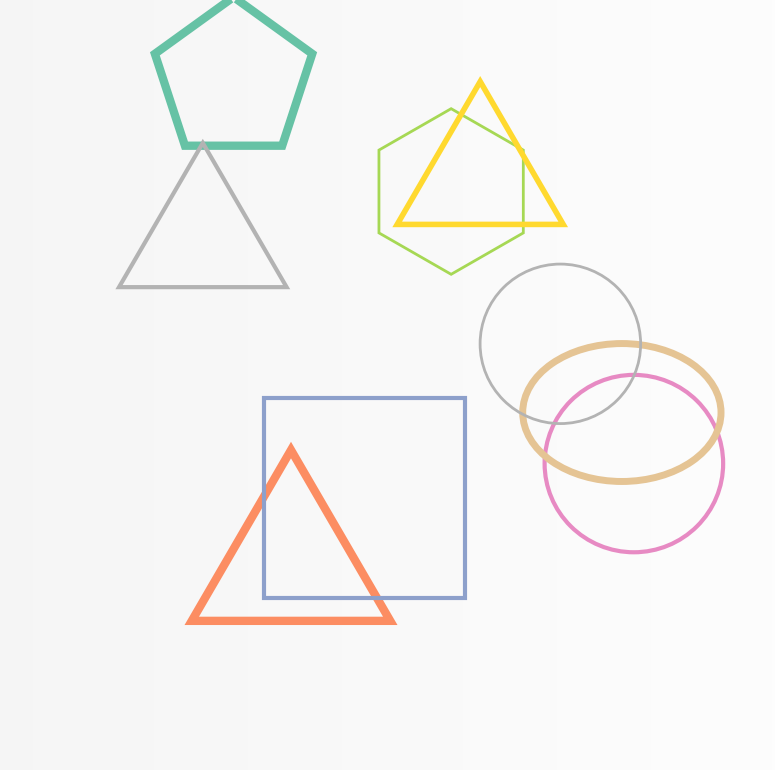[{"shape": "pentagon", "thickness": 3, "radius": 0.53, "center": [0.301, 0.897]}, {"shape": "triangle", "thickness": 3, "radius": 0.74, "center": [0.375, 0.268]}, {"shape": "square", "thickness": 1.5, "radius": 0.65, "center": [0.471, 0.353]}, {"shape": "circle", "thickness": 1.5, "radius": 0.58, "center": [0.818, 0.398]}, {"shape": "hexagon", "thickness": 1, "radius": 0.54, "center": [0.582, 0.751]}, {"shape": "triangle", "thickness": 2, "radius": 0.62, "center": [0.62, 0.77]}, {"shape": "oval", "thickness": 2.5, "radius": 0.64, "center": [0.802, 0.464]}, {"shape": "circle", "thickness": 1, "radius": 0.52, "center": [0.723, 0.553]}, {"shape": "triangle", "thickness": 1.5, "radius": 0.62, "center": [0.262, 0.69]}]